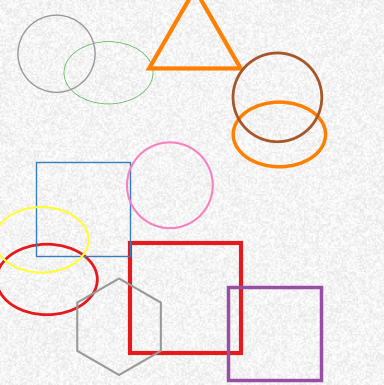[{"shape": "square", "thickness": 3, "radius": 0.72, "center": [0.482, 0.226]}, {"shape": "oval", "thickness": 2, "radius": 0.65, "center": [0.122, 0.274]}, {"shape": "square", "thickness": 1, "radius": 0.61, "center": [0.217, 0.458]}, {"shape": "oval", "thickness": 0.5, "radius": 0.58, "center": [0.282, 0.811]}, {"shape": "square", "thickness": 2.5, "radius": 0.6, "center": [0.713, 0.135]}, {"shape": "triangle", "thickness": 3, "radius": 0.69, "center": [0.506, 0.891]}, {"shape": "oval", "thickness": 2.5, "radius": 0.6, "center": [0.726, 0.651]}, {"shape": "oval", "thickness": 1.5, "radius": 0.61, "center": [0.108, 0.377]}, {"shape": "circle", "thickness": 2, "radius": 0.58, "center": [0.721, 0.747]}, {"shape": "circle", "thickness": 1.5, "radius": 0.56, "center": [0.441, 0.519]}, {"shape": "circle", "thickness": 1, "radius": 0.5, "center": [0.147, 0.86]}, {"shape": "hexagon", "thickness": 1.5, "radius": 0.63, "center": [0.309, 0.151]}]